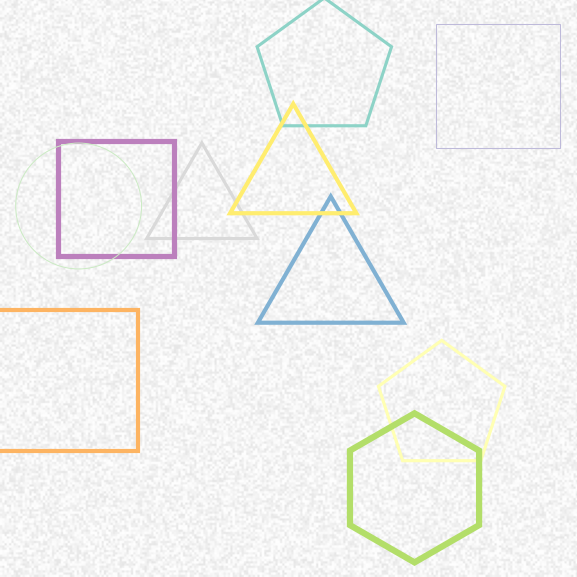[{"shape": "pentagon", "thickness": 1.5, "radius": 0.61, "center": [0.562, 0.88]}, {"shape": "pentagon", "thickness": 1.5, "radius": 0.58, "center": [0.765, 0.295]}, {"shape": "square", "thickness": 0.5, "radius": 0.54, "center": [0.862, 0.85]}, {"shape": "triangle", "thickness": 2, "radius": 0.73, "center": [0.573, 0.513]}, {"shape": "square", "thickness": 2, "radius": 0.61, "center": [0.118, 0.341]}, {"shape": "hexagon", "thickness": 3, "radius": 0.65, "center": [0.718, 0.154]}, {"shape": "triangle", "thickness": 1.5, "radius": 0.55, "center": [0.35, 0.641]}, {"shape": "square", "thickness": 2.5, "radius": 0.5, "center": [0.201, 0.655]}, {"shape": "circle", "thickness": 0.5, "radius": 0.54, "center": [0.136, 0.642]}, {"shape": "triangle", "thickness": 2, "radius": 0.63, "center": [0.508, 0.693]}]